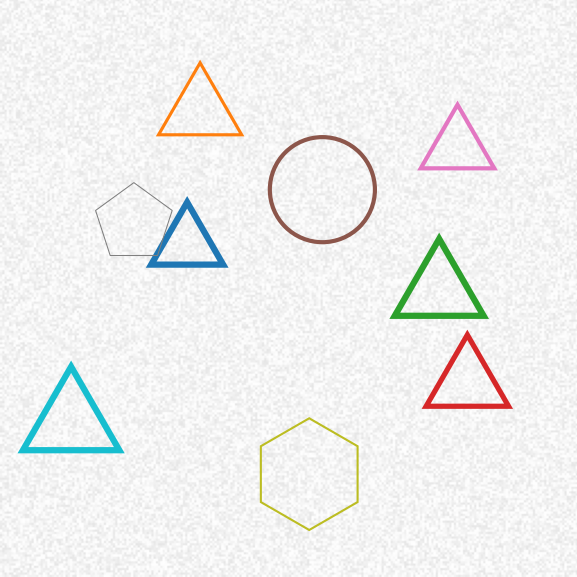[{"shape": "triangle", "thickness": 3, "radius": 0.36, "center": [0.324, 0.577]}, {"shape": "triangle", "thickness": 1.5, "radius": 0.42, "center": [0.346, 0.807]}, {"shape": "triangle", "thickness": 3, "radius": 0.44, "center": [0.76, 0.497]}, {"shape": "triangle", "thickness": 2.5, "radius": 0.41, "center": [0.809, 0.337]}, {"shape": "circle", "thickness": 2, "radius": 0.45, "center": [0.558, 0.671]}, {"shape": "triangle", "thickness": 2, "radius": 0.37, "center": [0.792, 0.744]}, {"shape": "pentagon", "thickness": 0.5, "radius": 0.35, "center": [0.232, 0.613]}, {"shape": "hexagon", "thickness": 1, "radius": 0.48, "center": [0.535, 0.178]}, {"shape": "triangle", "thickness": 3, "radius": 0.48, "center": [0.123, 0.268]}]